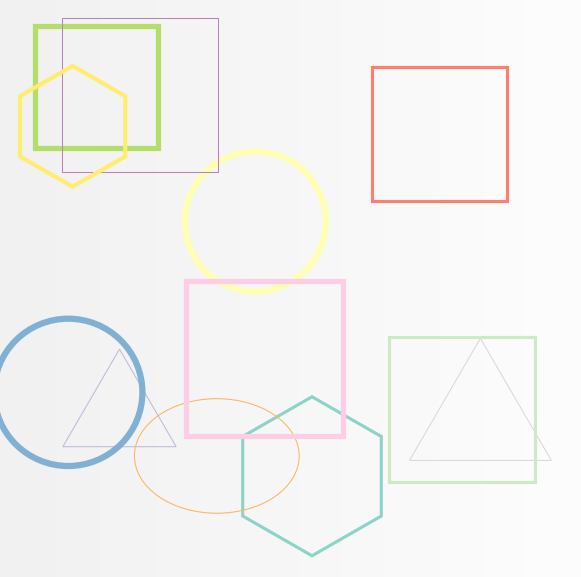[{"shape": "hexagon", "thickness": 1.5, "radius": 0.69, "center": [0.537, 0.174]}, {"shape": "circle", "thickness": 3, "radius": 0.61, "center": [0.439, 0.616]}, {"shape": "triangle", "thickness": 0.5, "radius": 0.56, "center": [0.206, 0.282]}, {"shape": "square", "thickness": 1.5, "radius": 0.58, "center": [0.756, 0.767]}, {"shape": "circle", "thickness": 3, "radius": 0.64, "center": [0.117, 0.32]}, {"shape": "oval", "thickness": 0.5, "radius": 0.71, "center": [0.373, 0.21]}, {"shape": "square", "thickness": 2.5, "radius": 0.53, "center": [0.166, 0.849]}, {"shape": "square", "thickness": 2.5, "radius": 0.67, "center": [0.455, 0.378]}, {"shape": "triangle", "thickness": 0.5, "radius": 0.7, "center": [0.826, 0.272]}, {"shape": "square", "thickness": 0.5, "radius": 0.67, "center": [0.241, 0.835]}, {"shape": "square", "thickness": 1.5, "radius": 0.63, "center": [0.795, 0.29]}, {"shape": "hexagon", "thickness": 2, "radius": 0.52, "center": [0.125, 0.78]}]